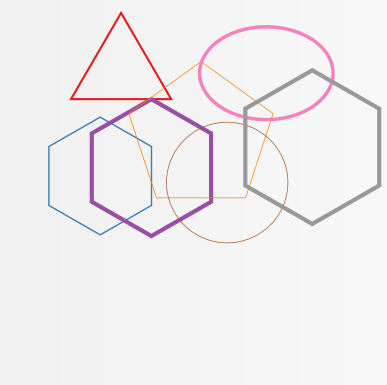[{"shape": "triangle", "thickness": 1.5, "radius": 0.75, "center": [0.312, 0.817]}, {"shape": "hexagon", "thickness": 1, "radius": 0.76, "center": [0.259, 0.543]}, {"shape": "hexagon", "thickness": 3, "radius": 0.89, "center": [0.391, 0.565]}, {"shape": "pentagon", "thickness": 0.5, "radius": 0.98, "center": [0.519, 0.644]}, {"shape": "circle", "thickness": 0.5, "radius": 0.78, "center": [0.586, 0.526]}, {"shape": "oval", "thickness": 2.5, "radius": 0.86, "center": [0.687, 0.81]}, {"shape": "hexagon", "thickness": 3, "radius": 1.0, "center": [0.806, 0.618]}]